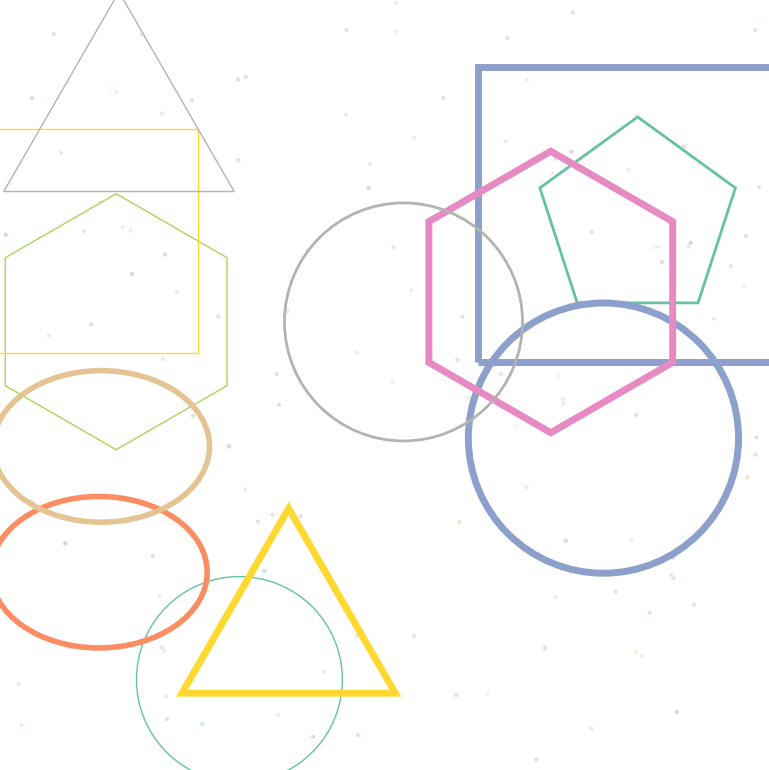[{"shape": "circle", "thickness": 0.5, "radius": 0.67, "center": [0.311, 0.118]}, {"shape": "pentagon", "thickness": 1, "radius": 0.67, "center": [0.828, 0.715]}, {"shape": "oval", "thickness": 2, "radius": 0.7, "center": [0.129, 0.257]}, {"shape": "square", "thickness": 2.5, "radius": 0.96, "center": [0.813, 0.721]}, {"shape": "circle", "thickness": 2.5, "radius": 0.88, "center": [0.784, 0.431]}, {"shape": "hexagon", "thickness": 2.5, "radius": 0.91, "center": [0.715, 0.621]}, {"shape": "hexagon", "thickness": 0.5, "radius": 0.83, "center": [0.151, 0.582]}, {"shape": "triangle", "thickness": 2.5, "radius": 0.8, "center": [0.375, 0.18]}, {"shape": "square", "thickness": 0.5, "radius": 0.73, "center": [0.112, 0.687]}, {"shape": "oval", "thickness": 2, "radius": 0.7, "center": [0.132, 0.42]}, {"shape": "circle", "thickness": 1, "radius": 0.77, "center": [0.524, 0.582]}, {"shape": "triangle", "thickness": 0.5, "radius": 0.86, "center": [0.154, 0.838]}]